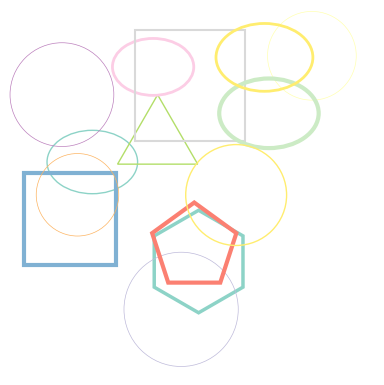[{"shape": "hexagon", "thickness": 2.5, "radius": 0.67, "center": [0.516, 0.321]}, {"shape": "oval", "thickness": 1, "radius": 0.59, "center": [0.24, 0.579]}, {"shape": "circle", "thickness": 0.5, "radius": 0.58, "center": [0.81, 0.855]}, {"shape": "circle", "thickness": 0.5, "radius": 0.74, "center": [0.47, 0.196]}, {"shape": "pentagon", "thickness": 3, "radius": 0.57, "center": [0.505, 0.359]}, {"shape": "square", "thickness": 3, "radius": 0.6, "center": [0.182, 0.432]}, {"shape": "circle", "thickness": 0.5, "radius": 0.54, "center": [0.201, 0.494]}, {"shape": "triangle", "thickness": 1, "radius": 0.6, "center": [0.409, 0.634]}, {"shape": "oval", "thickness": 2, "radius": 0.53, "center": [0.398, 0.826]}, {"shape": "square", "thickness": 1.5, "radius": 0.72, "center": [0.494, 0.778]}, {"shape": "circle", "thickness": 0.5, "radius": 0.67, "center": [0.161, 0.754]}, {"shape": "oval", "thickness": 3, "radius": 0.65, "center": [0.699, 0.706]}, {"shape": "oval", "thickness": 2, "radius": 0.63, "center": [0.687, 0.851]}, {"shape": "circle", "thickness": 1, "radius": 0.66, "center": [0.613, 0.493]}]